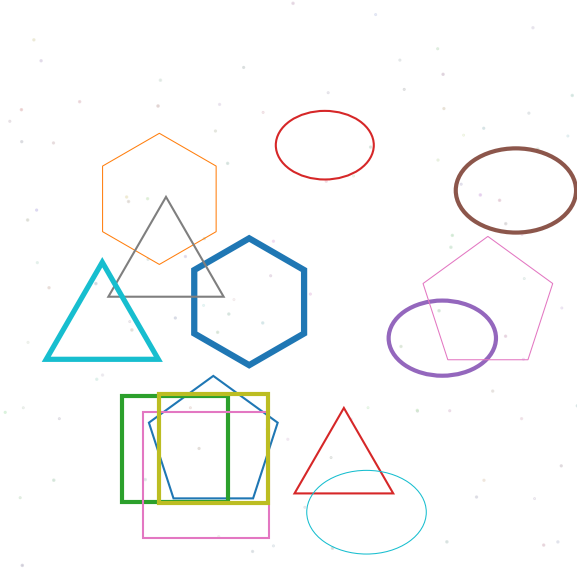[{"shape": "pentagon", "thickness": 1, "radius": 0.59, "center": [0.369, 0.231]}, {"shape": "hexagon", "thickness": 3, "radius": 0.55, "center": [0.431, 0.477]}, {"shape": "hexagon", "thickness": 0.5, "radius": 0.57, "center": [0.276, 0.655]}, {"shape": "square", "thickness": 2, "radius": 0.46, "center": [0.303, 0.222]}, {"shape": "triangle", "thickness": 1, "radius": 0.49, "center": [0.595, 0.194]}, {"shape": "oval", "thickness": 1, "radius": 0.42, "center": [0.562, 0.748]}, {"shape": "oval", "thickness": 2, "radius": 0.46, "center": [0.766, 0.414]}, {"shape": "oval", "thickness": 2, "radius": 0.52, "center": [0.893, 0.669]}, {"shape": "square", "thickness": 1, "radius": 0.55, "center": [0.357, 0.176]}, {"shape": "pentagon", "thickness": 0.5, "radius": 0.59, "center": [0.845, 0.472]}, {"shape": "triangle", "thickness": 1, "radius": 0.58, "center": [0.287, 0.543]}, {"shape": "square", "thickness": 2, "radius": 0.47, "center": [0.37, 0.223]}, {"shape": "oval", "thickness": 0.5, "radius": 0.52, "center": [0.635, 0.112]}, {"shape": "triangle", "thickness": 2.5, "radius": 0.56, "center": [0.177, 0.433]}]